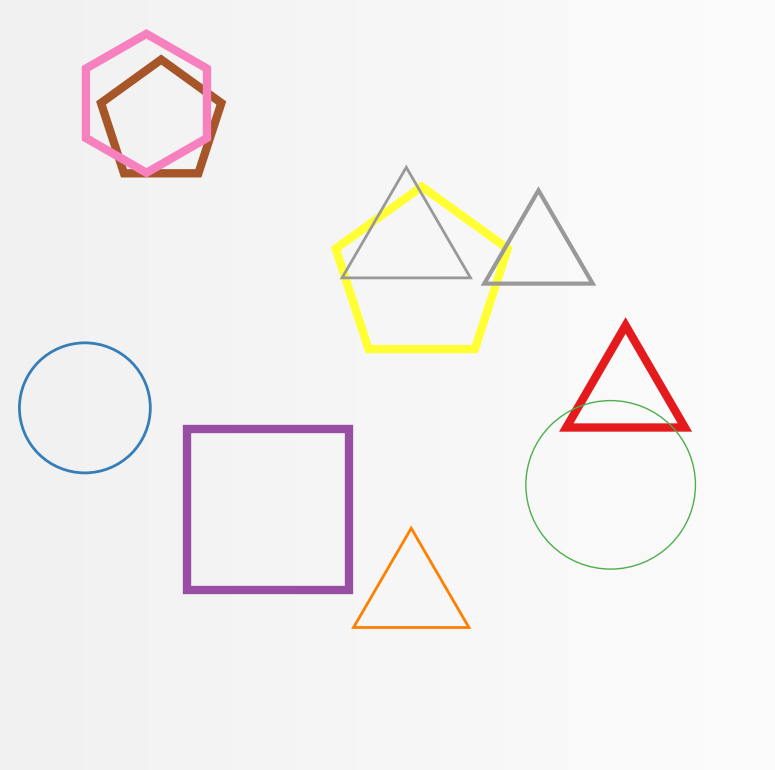[{"shape": "triangle", "thickness": 3, "radius": 0.44, "center": [0.807, 0.489]}, {"shape": "circle", "thickness": 1, "radius": 0.42, "center": [0.11, 0.47]}, {"shape": "circle", "thickness": 0.5, "radius": 0.55, "center": [0.788, 0.37]}, {"shape": "square", "thickness": 3, "radius": 0.52, "center": [0.346, 0.338]}, {"shape": "triangle", "thickness": 1, "radius": 0.43, "center": [0.531, 0.228]}, {"shape": "pentagon", "thickness": 3, "radius": 0.58, "center": [0.544, 0.641]}, {"shape": "pentagon", "thickness": 3, "radius": 0.41, "center": [0.208, 0.841]}, {"shape": "hexagon", "thickness": 3, "radius": 0.45, "center": [0.189, 0.866]}, {"shape": "triangle", "thickness": 1, "radius": 0.48, "center": [0.524, 0.687]}, {"shape": "triangle", "thickness": 1.5, "radius": 0.4, "center": [0.695, 0.672]}]